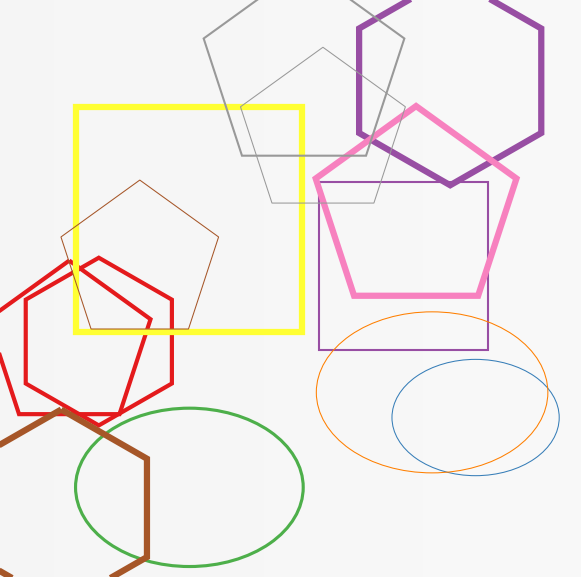[{"shape": "pentagon", "thickness": 2, "radius": 0.74, "center": [0.119, 0.401]}, {"shape": "hexagon", "thickness": 2, "radius": 0.73, "center": [0.17, 0.408]}, {"shape": "oval", "thickness": 0.5, "radius": 0.72, "center": [0.818, 0.276]}, {"shape": "oval", "thickness": 1.5, "radius": 0.98, "center": [0.326, 0.155]}, {"shape": "hexagon", "thickness": 3, "radius": 0.9, "center": [0.775, 0.859]}, {"shape": "square", "thickness": 1, "radius": 0.72, "center": [0.694, 0.539]}, {"shape": "oval", "thickness": 0.5, "radius": 1.0, "center": [0.743, 0.32]}, {"shape": "square", "thickness": 3, "radius": 0.97, "center": [0.325, 0.618]}, {"shape": "pentagon", "thickness": 0.5, "radius": 0.71, "center": [0.24, 0.545]}, {"shape": "hexagon", "thickness": 3, "radius": 0.85, "center": [0.105, 0.12]}, {"shape": "pentagon", "thickness": 3, "radius": 0.91, "center": [0.716, 0.634]}, {"shape": "pentagon", "thickness": 1, "radius": 0.91, "center": [0.523, 0.876]}, {"shape": "pentagon", "thickness": 0.5, "radius": 0.75, "center": [0.556, 0.768]}]